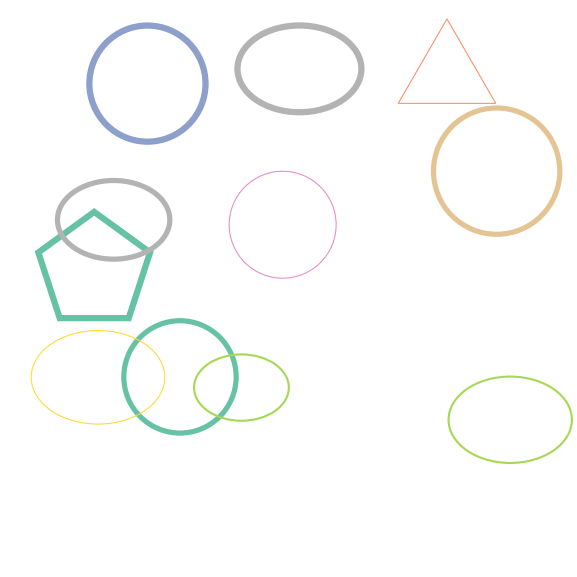[{"shape": "pentagon", "thickness": 3, "radius": 0.51, "center": [0.163, 0.531]}, {"shape": "circle", "thickness": 2.5, "radius": 0.49, "center": [0.312, 0.347]}, {"shape": "triangle", "thickness": 0.5, "radius": 0.49, "center": [0.774, 0.869]}, {"shape": "circle", "thickness": 3, "radius": 0.5, "center": [0.255, 0.854]}, {"shape": "circle", "thickness": 0.5, "radius": 0.46, "center": [0.489, 0.61]}, {"shape": "oval", "thickness": 1, "radius": 0.53, "center": [0.884, 0.272]}, {"shape": "oval", "thickness": 1, "radius": 0.41, "center": [0.418, 0.328]}, {"shape": "oval", "thickness": 0.5, "radius": 0.58, "center": [0.17, 0.346]}, {"shape": "circle", "thickness": 2.5, "radius": 0.55, "center": [0.86, 0.703]}, {"shape": "oval", "thickness": 2.5, "radius": 0.49, "center": [0.197, 0.618]}, {"shape": "oval", "thickness": 3, "radius": 0.54, "center": [0.518, 0.88]}]